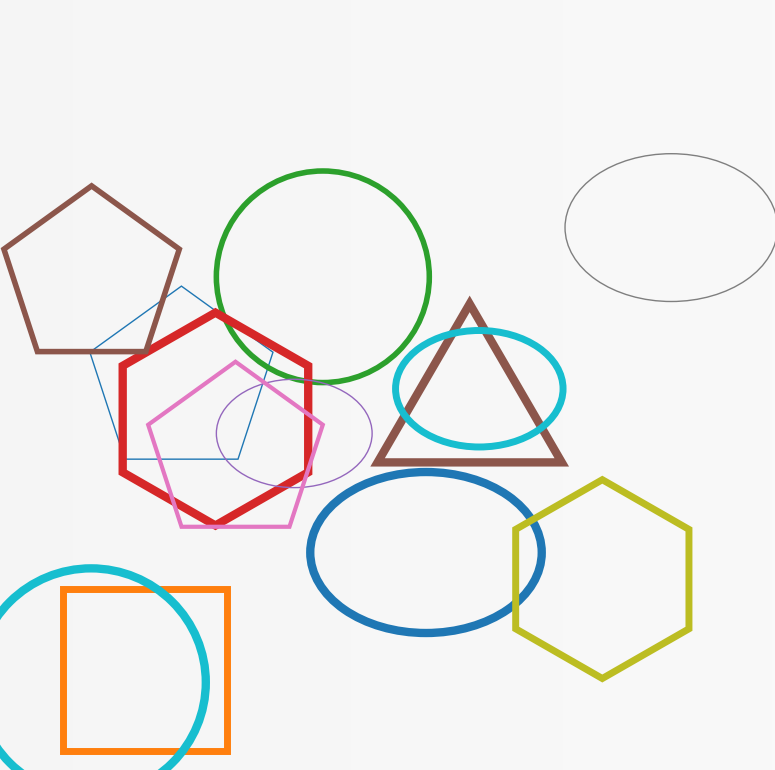[{"shape": "oval", "thickness": 3, "radius": 0.75, "center": [0.55, 0.282]}, {"shape": "pentagon", "thickness": 0.5, "radius": 0.62, "center": [0.234, 0.504]}, {"shape": "square", "thickness": 2.5, "radius": 0.53, "center": [0.187, 0.13]}, {"shape": "circle", "thickness": 2, "radius": 0.69, "center": [0.417, 0.641]}, {"shape": "hexagon", "thickness": 3, "radius": 0.69, "center": [0.278, 0.456]}, {"shape": "oval", "thickness": 0.5, "radius": 0.5, "center": [0.38, 0.437]}, {"shape": "pentagon", "thickness": 2, "radius": 0.59, "center": [0.118, 0.64]}, {"shape": "triangle", "thickness": 3, "radius": 0.69, "center": [0.606, 0.468]}, {"shape": "pentagon", "thickness": 1.5, "radius": 0.59, "center": [0.304, 0.412]}, {"shape": "oval", "thickness": 0.5, "radius": 0.69, "center": [0.866, 0.704]}, {"shape": "hexagon", "thickness": 2.5, "radius": 0.65, "center": [0.777, 0.248]}, {"shape": "oval", "thickness": 2.5, "radius": 0.54, "center": [0.618, 0.495]}, {"shape": "circle", "thickness": 3, "radius": 0.74, "center": [0.117, 0.114]}]